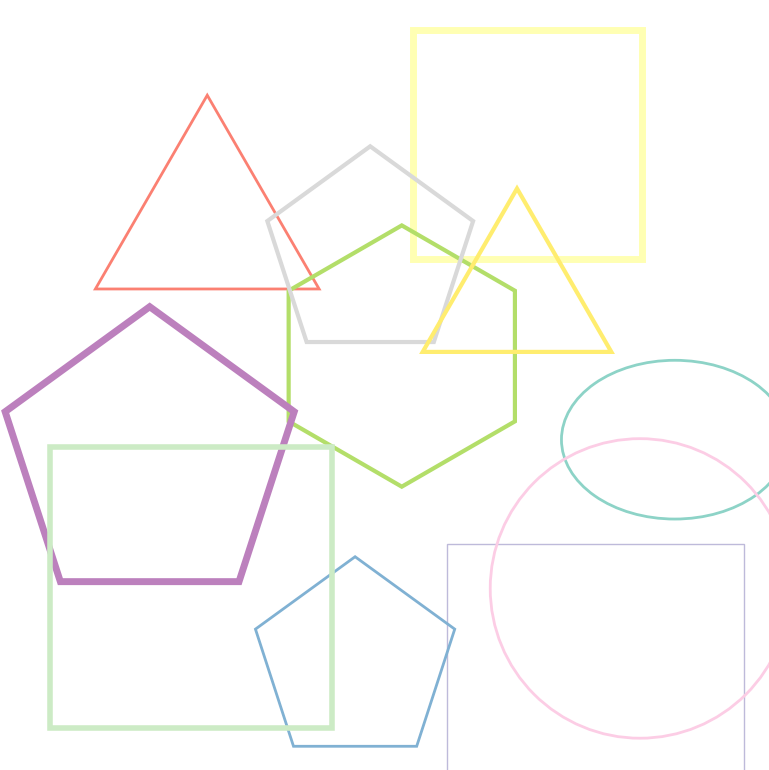[{"shape": "oval", "thickness": 1, "radius": 0.74, "center": [0.876, 0.429]}, {"shape": "square", "thickness": 2.5, "radius": 0.74, "center": [0.685, 0.812]}, {"shape": "square", "thickness": 0.5, "radius": 0.96, "center": [0.774, 0.1]}, {"shape": "triangle", "thickness": 1, "radius": 0.84, "center": [0.269, 0.709]}, {"shape": "pentagon", "thickness": 1, "radius": 0.68, "center": [0.461, 0.141]}, {"shape": "hexagon", "thickness": 1.5, "radius": 0.85, "center": [0.522, 0.538]}, {"shape": "circle", "thickness": 1, "radius": 0.97, "center": [0.831, 0.236]}, {"shape": "pentagon", "thickness": 1.5, "radius": 0.7, "center": [0.481, 0.669]}, {"shape": "pentagon", "thickness": 2.5, "radius": 0.99, "center": [0.194, 0.404]}, {"shape": "square", "thickness": 2, "radius": 0.91, "center": [0.248, 0.237]}, {"shape": "triangle", "thickness": 1.5, "radius": 0.71, "center": [0.671, 0.614]}]